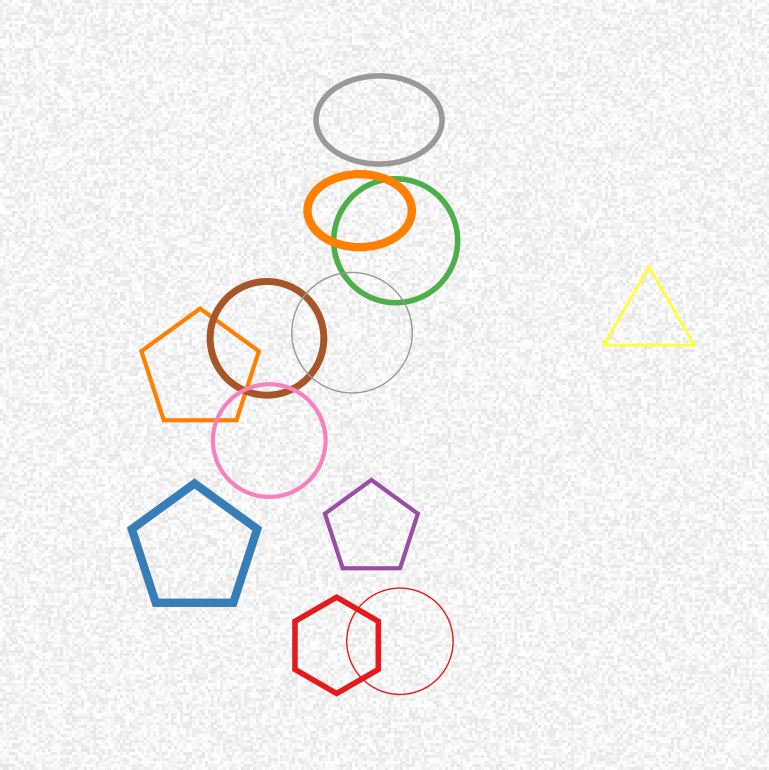[{"shape": "hexagon", "thickness": 2, "radius": 0.31, "center": [0.437, 0.162]}, {"shape": "circle", "thickness": 0.5, "radius": 0.35, "center": [0.519, 0.167]}, {"shape": "pentagon", "thickness": 3, "radius": 0.43, "center": [0.253, 0.286]}, {"shape": "circle", "thickness": 2, "radius": 0.4, "center": [0.514, 0.687]}, {"shape": "pentagon", "thickness": 1.5, "radius": 0.32, "center": [0.482, 0.313]}, {"shape": "oval", "thickness": 3, "radius": 0.34, "center": [0.467, 0.726]}, {"shape": "pentagon", "thickness": 1.5, "radius": 0.4, "center": [0.26, 0.519]}, {"shape": "triangle", "thickness": 1, "radius": 0.34, "center": [0.843, 0.586]}, {"shape": "circle", "thickness": 2.5, "radius": 0.37, "center": [0.347, 0.561]}, {"shape": "circle", "thickness": 1.5, "radius": 0.37, "center": [0.35, 0.428]}, {"shape": "oval", "thickness": 2, "radius": 0.41, "center": [0.492, 0.844]}, {"shape": "circle", "thickness": 0.5, "radius": 0.39, "center": [0.457, 0.568]}]